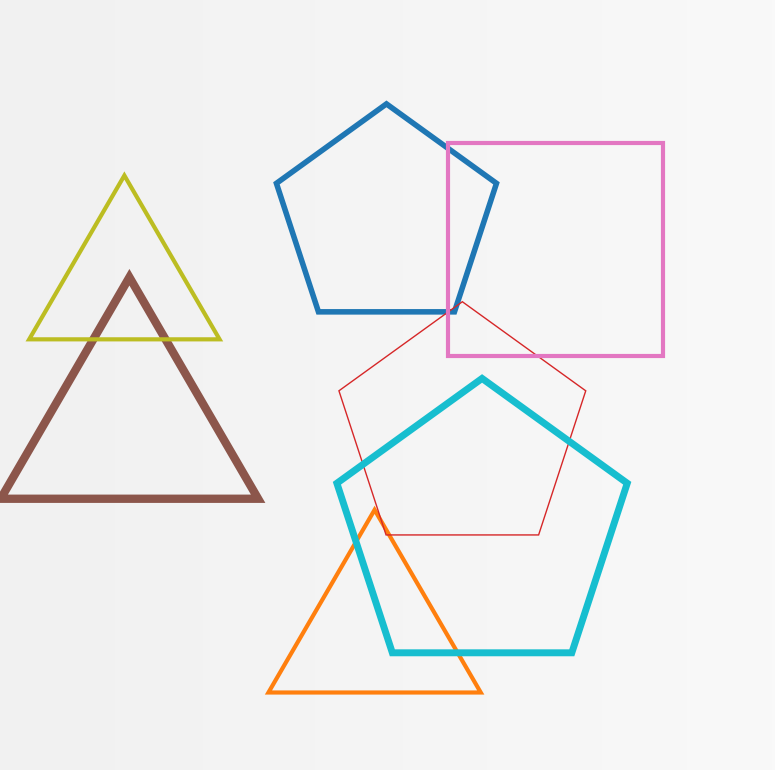[{"shape": "pentagon", "thickness": 2, "radius": 0.75, "center": [0.499, 0.716]}, {"shape": "triangle", "thickness": 1.5, "radius": 0.79, "center": [0.483, 0.18]}, {"shape": "pentagon", "thickness": 0.5, "radius": 0.84, "center": [0.597, 0.441]}, {"shape": "triangle", "thickness": 3, "radius": 0.96, "center": [0.167, 0.448]}, {"shape": "square", "thickness": 1.5, "radius": 0.69, "center": [0.716, 0.676]}, {"shape": "triangle", "thickness": 1.5, "radius": 0.71, "center": [0.16, 0.63]}, {"shape": "pentagon", "thickness": 2.5, "radius": 0.98, "center": [0.622, 0.312]}]